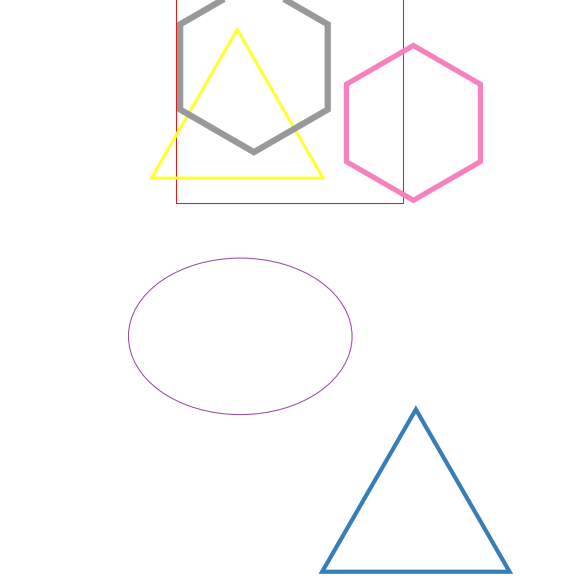[{"shape": "square", "thickness": 0.5, "radius": 0.98, "center": [0.501, 0.845]}, {"shape": "triangle", "thickness": 2, "radius": 0.94, "center": [0.72, 0.103]}, {"shape": "oval", "thickness": 0.5, "radius": 0.97, "center": [0.416, 0.417]}, {"shape": "triangle", "thickness": 1.5, "radius": 0.86, "center": [0.411, 0.776]}, {"shape": "hexagon", "thickness": 2.5, "radius": 0.67, "center": [0.716, 0.786]}, {"shape": "hexagon", "thickness": 3, "radius": 0.74, "center": [0.44, 0.883]}]